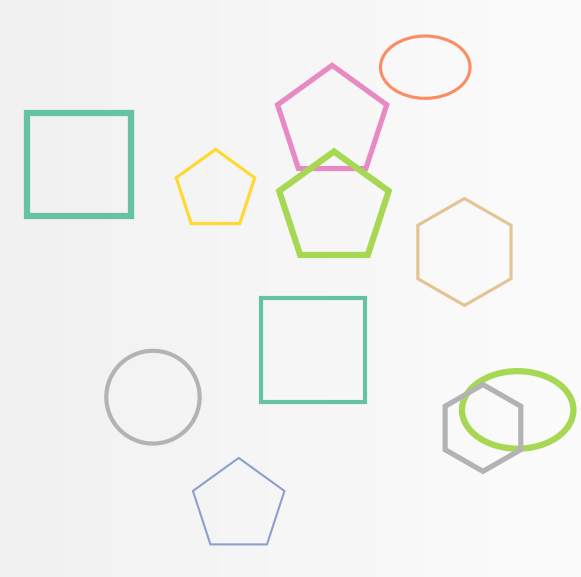[{"shape": "square", "thickness": 3, "radius": 0.45, "center": [0.136, 0.715]}, {"shape": "square", "thickness": 2, "radius": 0.45, "center": [0.538, 0.393]}, {"shape": "oval", "thickness": 1.5, "radius": 0.39, "center": [0.732, 0.883]}, {"shape": "pentagon", "thickness": 1, "radius": 0.41, "center": [0.411, 0.123]}, {"shape": "pentagon", "thickness": 2.5, "radius": 0.49, "center": [0.571, 0.787]}, {"shape": "oval", "thickness": 3, "radius": 0.48, "center": [0.891, 0.289]}, {"shape": "pentagon", "thickness": 3, "radius": 0.5, "center": [0.575, 0.638]}, {"shape": "pentagon", "thickness": 1.5, "radius": 0.35, "center": [0.371, 0.669]}, {"shape": "hexagon", "thickness": 1.5, "radius": 0.46, "center": [0.799, 0.563]}, {"shape": "hexagon", "thickness": 2.5, "radius": 0.38, "center": [0.831, 0.258]}, {"shape": "circle", "thickness": 2, "radius": 0.4, "center": [0.263, 0.311]}]